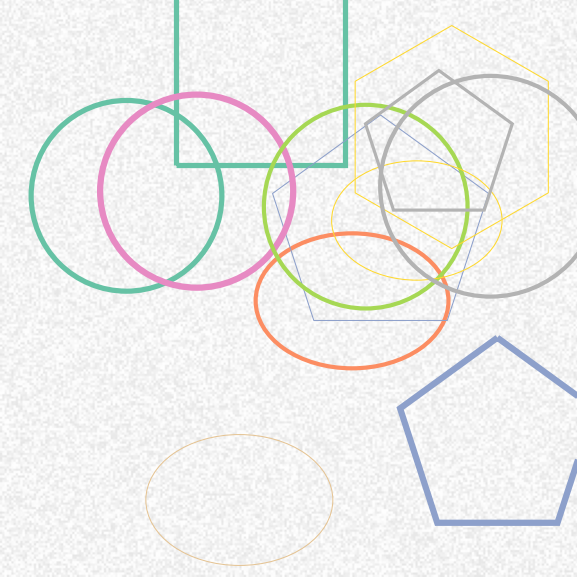[{"shape": "circle", "thickness": 2.5, "radius": 0.83, "center": [0.219, 0.66]}, {"shape": "square", "thickness": 2.5, "radius": 0.73, "center": [0.451, 0.859]}, {"shape": "oval", "thickness": 2, "radius": 0.83, "center": [0.61, 0.478]}, {"shape": "pentagon", "thickness": 3, "radius": 0.89, "center": [0.861, 0.237]}, {"shape": "pentagon", "thickness": 0.5, "radius": 0.98, "center": [0.659, 0.603]}, {"shape": "circle", "thickness": 3, "radius": 0.84, "center": [0.341, 0.668]}, {"shape": "circle", "thickness": 2, "radius": 0.88, "center": [0.633, 0.641]}, {"shape": "oval", "thickness": 0.5, "radius": 0.74, "center": [0.722, 0.617]}, {"shape": "hexagon", "thickness": 0.5, "radius": 0.97, "center": [0.782, 0.762]}, {"shape": "oval", "thickness": 0.5, "radius": 0.81, "center": [0.414, 0.133]}, {"shape": "circle", "thickness": 2, "radius": 0.96, "center": [0.849, 0.677]}, {"shape": "pentagon", "thickness": 1.5, "radius": 0.67, "center": [0.76, 0.743]}]